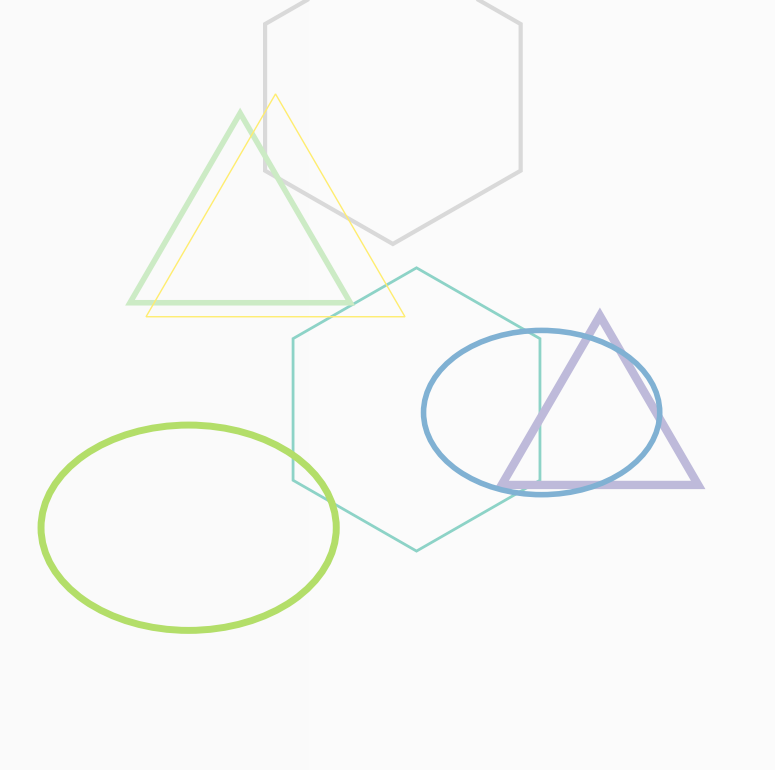[{"shape": "hexagon", "thickness": 1, "radius": 0.92, "center": [0.537, 0.468]}, {"shape": "triangle", "thickness": 3, "radius": 0.73, "center": [0.774, 0.443]}, {"shape": "oval", "thickness": 2, "radius": 0.76, "center": [0.699, 0.464]}, {"shape": "oval", "thickness": 2.5, "radius": 0.95, "center": [0.243, 0.315]}, {"shape": "hexagon", "thickness": 1.5, "radius": 0.95, "center": [0.507, 0.874]}, {"shape": "triangle", "thickness": 2, "radius": 0.82, "center": [0.31, 0.689]}, {"shape": "triangle", "thickness": 0.5, "radius": 0.96, "center": [0.356, 0.685]}]